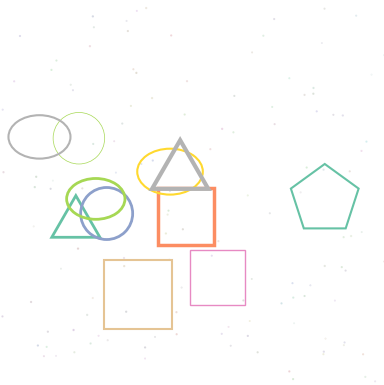[{"shape": "triangle", "thickness": 2, "radius": 0.36, "center": [0.197, 0.42]}, {"shape": "pentagon", "thickness": 1.5, "radius": 0.46, "center": [0.844, 0.482]}, {"shape": "square", "thickness": 2.5, "radius": 0.37, "center": [0.484, 0.438]}, {"shape": "circle", "thickness": 2, "radius": 0.34, "center": [0.277, 0.445]}, {"shape": "square", "thickness": 1, "radius": 0.36, "center": [0.565, 0.28]}, {"shape": "circle", "thickness": 0.5, "radius": 0.33, "center": [0.205, 0.641]}, {"shape": "oval", "thickness": 2, "radius": 0.38, "center": [0.249, 0.483]}, {"shape": "oval", "thickness": 1.5, "radius": 0.43, "center": [0.442, 0.554]}, {"shape": "square", "thickness": 1.5, "radius": 0.44, "center": [0.358, 0.235]}, {"shape": "oval", "thickness": 1.5, "radius": 0.4, "center": [0.103, 0.644]}, {"shape": "triangle", "thickness": 3, "radius": 0.42, "center": [0.468, 0.552]}]